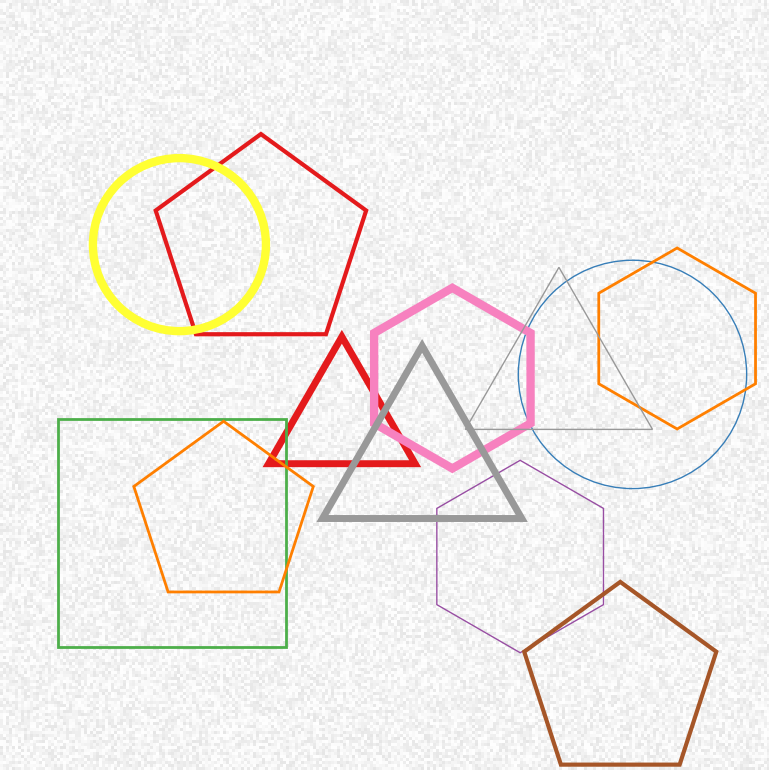[{"shape": "pentagon", "thickness": 1.5, "radius": 0.72, "center": [0.339, 0.682]}, {"shape": "triangle", "thickness": 2.5, "radius": 0.55, "center": [0.444, 0.453]}, {"shape": "circle", "thickness": 0.5, "radius": 0.74, "center": [0.821, 0.514]}, {"shape": "square", "thickness": 1, "radius": 0.74, "center": [0.224, 0.307]}, {"shape": "hexagon", "thickness": 0.5, "radius": 0.62, "center": [0.676, 0.277]}, {"shape": "pentagon", "thickness": 1, "radius": 0.61, "center": [0.29, 0.33]}, {"shape": "hexagon", "thickness": 1, "radius": 0.59, "center": [0.879, 0.56]}, {"shape": "circle", "thickness": 3, "radius": 0.56, "center": [0.233, 0.682]}, {"shape": "pentagon", "thickness": 1.5, "radius": 0.66, "center": [0.806, 0.113]}, {"shape": "hexagon", "thickness": 3, "radius": 0.59, "center": [0.587, 0.509]}, {"shape": "triangle", "thickness": 0.5, "radius": 0.7, "center": [0.726, 0.513]}, {"shape": "triangle", "thickness": 2.5, "radius": 0.75, "center": [0.548, 0.401]}]